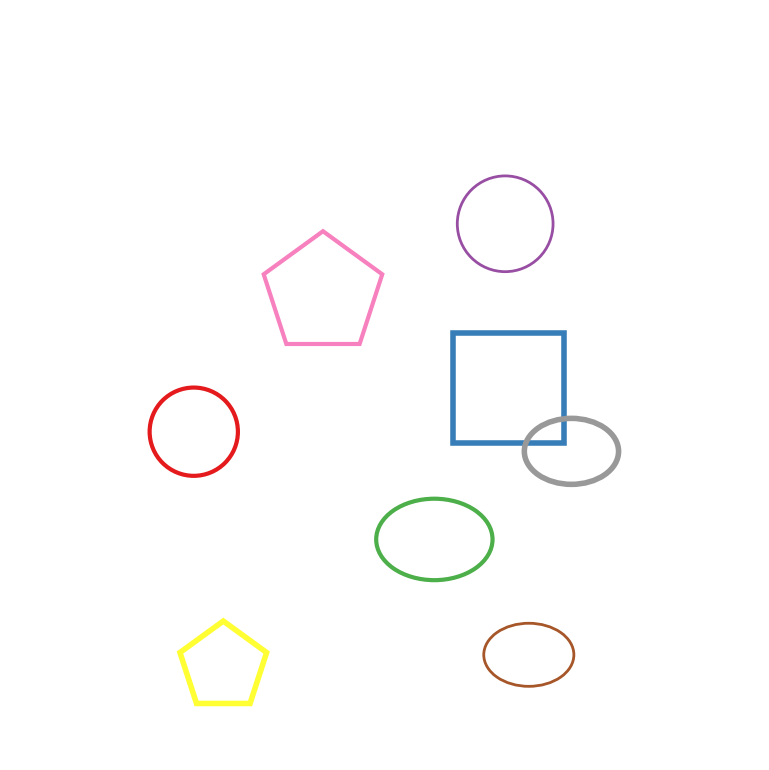[{"shape": "circle", "thickness": 1.5, "radius": 0.29, "center": [0.252, 0.439]}, {"shape": "square", "thickness": 2, "radius": 0.36, "center": [0.66, 0.496]}, {"shape": "oval", "thickness": 1.5, "radius": 0.38, "center": [0.564, 0.299]}, {"shape": "circle", "thickness": 1, "radius": 0.31, "center": [0.656, 0.709]}, {"shape": "pentagon", "thickness": 2, "radius": 0.3, "center": [0.29, 0.134]}, {"shape": "oval", "thickness": 1, "radius": 0.29, "center": [0.687, 0.15]}, {"shape": "pentagon", "thickness": 1.5, "radius": 0.4, "center": [0.419, 0.619]}, {"shape": "oval", "thickness": 2, "radius": 0.31, "center": [0.742, 0.414]}]